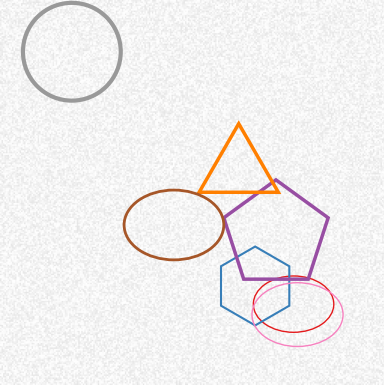[{"shape": "oval", "thickness": 1, "radius": 0.52, "center": [0.763, 0.21]}, {"shape": "hexagon", "thickness": 1.5, "radius": 0.51, "center": [0.663, 0.257]}, {"shape": "pentagon", "thickness": 2.5, "radius": 0.71, "center": [0.717, 0.39]}, {"shape": "triangle", "thickness": 2.5, "radius": 0.59, "center": [0.62, 0.56]}, {"shape": "oval", "thickness": 2, "radius": 0.65, "center": [0.452, 0.416]}, {"shape": "oval", "thickness": 1, "radius": 0.59, "center": [0.773, 0.183]}, {"shape": "circle", "thickness": 3, "radius": 0.64, "center": [0.187, 0.866]}]